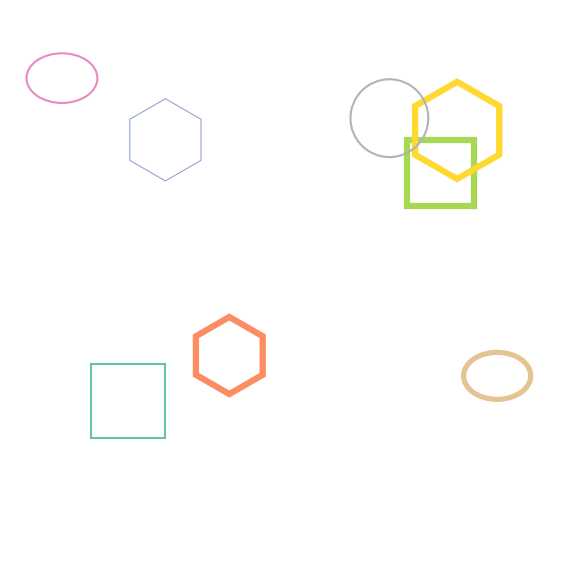[{"shape": "square", "thickness": 1, "radius": 0.32, "center": [0.221, 0.305]}, {"shape": "hexagon", "thickness": 3, "radius": 0.33, "center": [0.397, 0.384]}, {"shape": "hexagon", "thickness": 0.5, "radius": 0.36, "center": [0.286, 0.757]}, {"shape": "oval", "thickness": 1, "radius": 0.31, "center": [0.107, 0.864]}, {"shape": "square", "thickness": 3, "radius": 0.29, "center": [0.763, 0.7]}, {"shape": "hexagon", "thickness": 3, "radius": 0.42, "center": [0.792, 0.773]}, {"shape": "oval", "thickness": 2.5, "radius": 0.29, "center": [0.861, 0.348]}, {"shape": "circle", "thickness": 1, "radius": 0.34, "center": [0.674, 0.795]}]